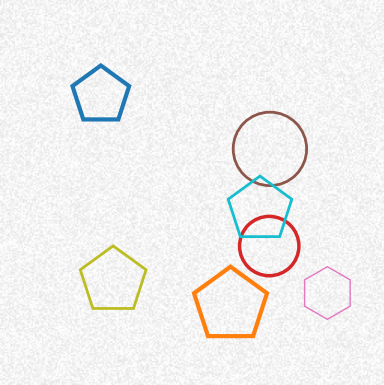[{"shape": "pentagon", "thickness": 3, "radius": 0.39, "center": [0.262, 0.752]}, {"shape": "pentagon", "thickness": 3, "radius": 0.5, "center": [0.599, 0.208]}, {"shape": "circle", "thickness": 2.5, "radius": 0.39, "center": [0.699, 0.361]}, {"shape": "circle", "thickness": 2, "radius": 0.48, "center": [0.701, 0.613]}, {"shape": "hexagon", "thickness": 1, "radius": 0.34, "center": [0.85, 0.239]}, {"shape": "pentagon", "thickness": 2, "radius": 0.45, "center": [0.294, 0.271]}, {"shape": "pentagon", "thickness": 2, "radius": 0.43, "center": [0.675, 0.456]}]